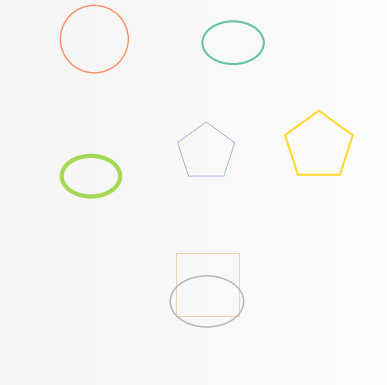[{"shape": "oval", "thickness": 1.5, "radius": 0.4, "center": [0.602, 0.889]}, {"shape": "circle", "thickness": 1, "radius": 0.44, "center": [0.243, 0.898]}, {"shape": "pentagon", "thickness": 0.5, "radius": 0.39, "center": [0.532, 0.605]}, {"shape": "oval", "thickness": 3, "radius": 0.38, "center": [0.235, 0.542]}, {"shape": "pentagon", "thickness": 1.5, "radius": 0.46, "center": [0.823, 0.62]}, {"shape": "square", "thickness": 0.5, "radius": 0.41, "center": [0.535, 0.261]}, {"shape": "oval", "thickness": 1, "radius": 0.47, "center": [0.534, 0.217]}]